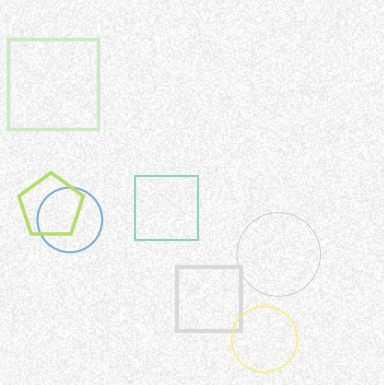[{"shape": "square", "thickness": 1.5, "radius": 0.41, "center": [0.433, 0.459]}, {"shape": "circle", "thickness": 0.5, "radius": 0.54, "center": [0.724, 0.339]}, {"shape": "circle", "thickness": 1.5, "radius": 0.42, "center": [0.181, 0.429]}, {"shape": "pentagon", "thickness": 2.5, "radius": 0.44, "center": [0.133, 0.463]}, {"shape": "square", "thickness": 3, "radius": 0.41, "center": [0.543, 0.224]}, {"shape": "square", "thickness": 2.5, "radius": 0.58, "center": [0.138, 0.781]}, {"shape": "circle", "thickness": 1, "radius": 0.43, "center": [0.687, 0.119]}]